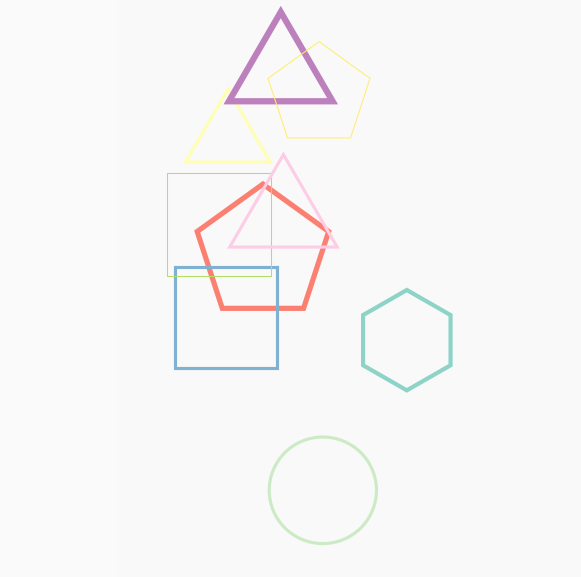[{"shape": "hexagon", "thickness": 2, "radius": 0.43, "center": [0.7, 0.41]}, {"shape": "triangle", "thickness": 1.5, "radius": 0.42, "center": [0.392, 0.761]}, {"shape": "pentagon", "thickness": 2.5, "radius": 0.59, "center": [0.452, 0.561]}, {"shape": "square", "thickness": 1.5, "radius": 0.44, "center": [0.388, 0.449]}, {"shape": "square", "thickness": 0.5, "radius": 0.45, "center": [0.377, 0.61]}, {"shape": "triangle", "thickness": 1.5, "radius": 0.53, "center": [0.488, 0.625]}, {"shape": "triangle", "thickness": 3, "radius": 0.51, "center": [0.483, 0.875]}, {"shape": "circle", "thickness": 1.5, "radius": 0.46, "center": [0.555, 0.15]}, {"shape": "pentagon", "thickness": 0.5, "radius": 0.46, "center": [0.549, 0.835]}]